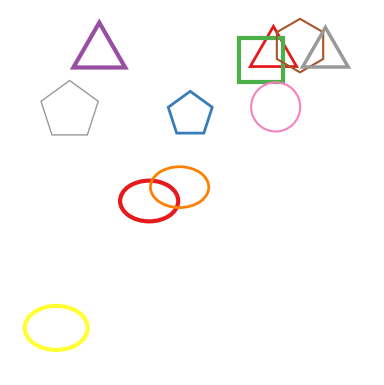[{"shape": "oval", "thickness": 3, "radius": 0.38, "center": [0.387, 0.478]}, {"shape": "triangle", "thickness": 2, "radius": 0.35, "center": [0.71, 0.862]}, {"shape": "pentagon", "thickness": 2, "radius": 0.3, "center": [0.494, 0.703]}, {"shape": "square", "thickness": 3, "radius": 0.29, "center": [0.678, 0.843]}, {"shape": "triangle", "thickness": 3, "radius": 0.39, "center": [0.258, 0.864]}, {"shape": "oval", "thickness": 2, "radius": 0.38, "center": [0.466, 0.514]}, {"shape": "oval", "thickness": 3, "radius": 0.41, "center": [0.146, 0.148]}, {"shape": "hexagon", "thickness": 1.5, "radius": 0.35, "center": [0.779, 0.882]}, {"shape": "circle", "thickness": 1.5, "radius": 0.32, "center": [0.716, 0.722]}, {"shape": "pentagon", "thickness": 1, "radius": 0.39, "center": [0.181, 0.713]}, {"shape": "triangle", "thickness": 2.5, "radius": 0.34, "center": [0.845, 0.86]}]